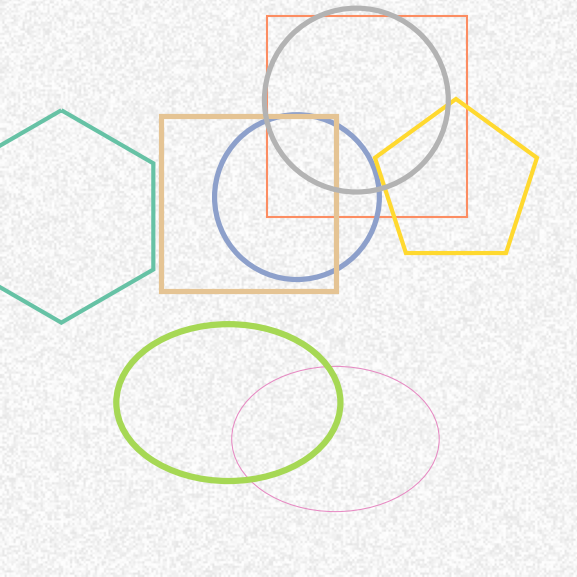[{"shape": "hexagon", "thickness": 2, "radius": 0.92, "center": [0.106, 0.624]}, {"shape": "square", "thickness": 1, "radius": 0.87, "center": [0.635, 0.797]}, {"shape": "circle", "thickness": 2.5, "radius": 0.71, "center": [0.514, 0.658]}, {"shape": "oval", "thickness": 0.5, "radius": 0.9, "center": [0.581, 0.239]}, {"shape": "oval", "thickness": 3, "radius": 0.97, "center": [0.395, 0.302]}, {"shape": "pentagon", "thickness": 2, "radius": 0.74, "center": [0.79, 0.68]}, {"shape": "square", "thickness": 2.5, "radius": 0.76, "center": [0.43, 0.647]}, {"shape": "circle", "thickness": 2.5, "radius": 0.8, "center": [0.617, 0.826]}]